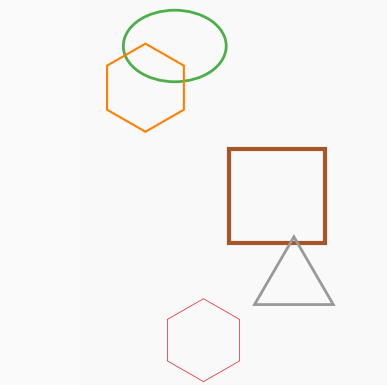[{"shape": "hexagon", "thickness": 0.5, "radius": 0.54, "center": [0.525, 0.116]}, {"shape": "oval", "thickness": 2, "radius": 0.66, "center": [0.451, 0.881]}, {"shape": "hexagon", "thickness": 1.5, "radius": 0.57, "center": [0.375, 0.772]}, {"shape": "square", "thickness": 3, "radius": 0.61, "center": [0.715, 0.49]}, {"shape": "triangle", "thickness": 2, "radius": 0.59, "center": [0.758, 0.268]}]